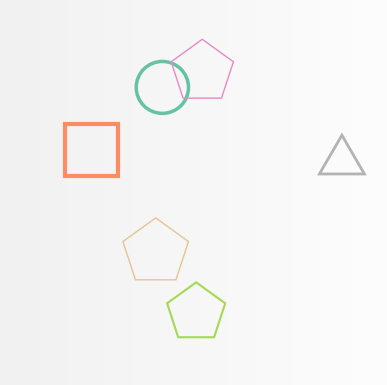[{"shape": "circle", "thickness": 2.5, "radius": 0.34, "center": [0.419, 0.773]}, {"shape": "square", "thickness": 3, "radius": 0.34, "center": [0.236, 0.61]}, {"shape": "pentagon", "thickness": 1, "radius": 0.42, "center": [0.522, 0.813]}, {"shape": "pentagon", "thickness": 1.5, "radius": 0.39, "center": [0.506, 0.188]}, {"shape": "pentagon", "thickness": 1, "radius": 0.44, "center": [0.402, 0.345]}, {"shape": "triangle", "thickness": 2, "radius": 0.34, "center": [0.882, 0.582]}]